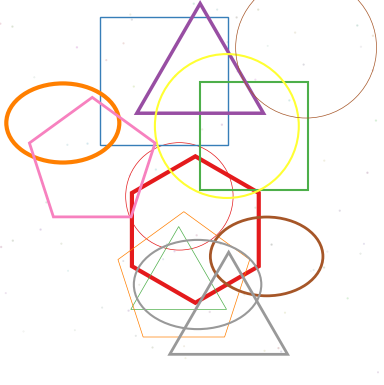[{"shape": "hexagon", "thickness": 3, "radius": 0.95, "center": [0.507, 0.404]}, {"shape": "circle", "thickness": 0.5, "radius": 0.7, "center": [0.466, 0.49]}, {"shape": "square", "thickness": 1, "radius": 0.83, "center": [0.426, 0.788]}, {"shape": "square", "thickness": 1.5, "radius": 0.7, "center": [0.659, 0.648]}, {"shape": "triangle", "thickness": 0.5, "radius": 0.72, "center": [0.464, 0.268]}, {"shape": "triangle", "thickness": 2.5, "radius": 0.95, "center": [0.52, 0.801]}, {"shape": "oval", "thickness": 3, "radius": 0.73, "center": [0.163, 0.681]}, {"shape": "pentagon", "thickness": 0.5, "radius": 0.9, "center": [0.478, 0.27]}, {"shape": "circle", "thickness": 1.5, "radius": 0.93, "center": [0.589, 0.673]}, {"shape": "oval", "thickness": 2, "radius": 0.73, "center": [0.693, 0.334]}, {"shape": "circle", "thickness": 0.5, "radius": 0.91, "center": [0.795, 0.876]}, {"shape": "pentagon", "thickness": 2, "radius": 0.86, "center": [0.24, 0.575]}, {"shape": "oval", "thickness": 1.5, "radius": 0.83, "center": [0.513, 0.261]}, {"shape": "triangle", "thickness": 2, "radius": 0.88, "center": [0.594, 0.168]}]